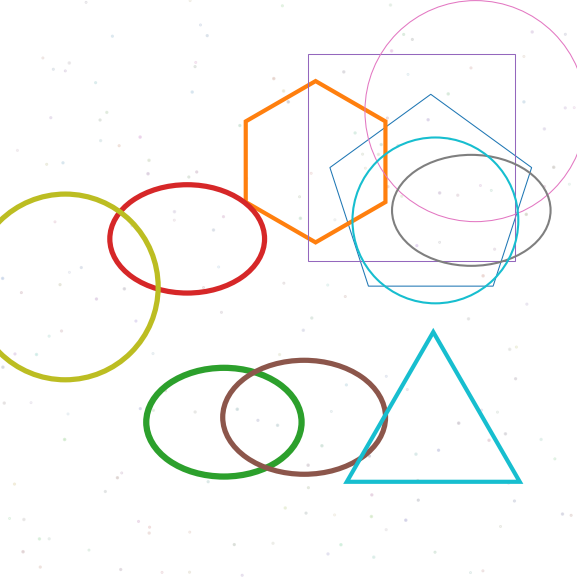[{"shape": "pentagon", "thickness": 0.5, "radius": 0.92, "center": [0.746, 0.652]}, {"shape": "hexagon", "thickness": 2, "radius": 0.7, "center": [0.546, 0.719]}, {"shape": "oval", "thickness": 3, "radius": 0.67, "center": [0.388, 0.268]}, {"shape": "oval", "thickness": 2.5, "radius": 0.67, "center": [0.324, 0.585]}, {"shape": "square", "thickness": 0.5, "radius": 0.9, "center": [0.712, 0.726]}, {"shape": "oval", "thickness": 2.5, "radius": 0.7, "center": [0.527, 0.277]}, {"shape": "circle", "thickness": 0.5, "radius": 0.96, "center": [0.823, 0.807]}, {"shape": "oval", "thickness": 1, "radius": 0.69, "center": [0.816, 0.635]}, {"shape": "circle", "thickness": 2.5, "radius": 0.8, "center": [0.113, 0.502]}, {"shape": "triangle", "thickness": 2, "radius": 0.86, "center": [0.75, 0.251]}, {"shape": "circle", "thickness": 1, "radius": 0.72, "center": [0.754, 0.617]}]